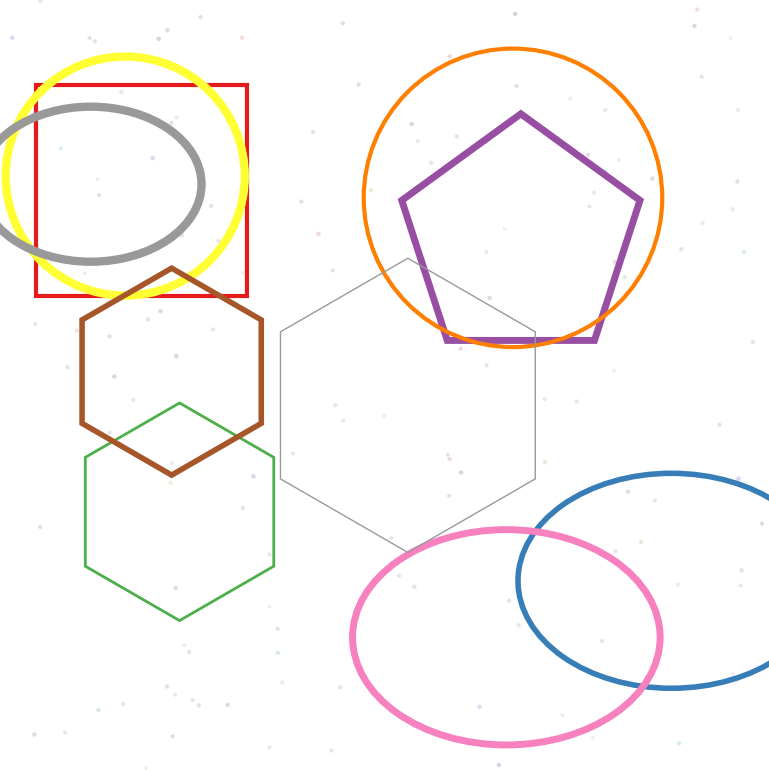[{"shape": "square", "thickness": 1.5, "radius": 0.68, "center": [0.184, 0.753]}, {"shape": "oval", "thickness": 2, "radius": 1.0, "center": [0.872, 0.246]}, {"shape": "hexagon", "thickness": 1, "radius": 0.71, "center": [0.233, 0.335]}, {"shape": "pentagon", "thickness": 2.5, "radius": 0.81, "center": [0.676, 0.689]}, {"shape": "circle", "thickness": 1.5, "radius": 0.97, "center": [0.666, 0.743]}, {"shape": "circle", "thickness": 3, "radius": 0.78, "center": [0.163, 0.771]}, {"shape": "hexagon", "thickness": 2, "radius": 0.67, "center": [0.223, 0.517]}, {"shape": "oval", "thickness": 2.5, "radius": 1.0, "center": [0.658, 0.172]}, {"shape": "hexagon", "thickness": 0.5, "radius": 0.96, "center": [0.53, 0.474]}, {"shape": "oval", "thickness": 3, "radius": 0.72, "center": [0.118, 0.761]}]